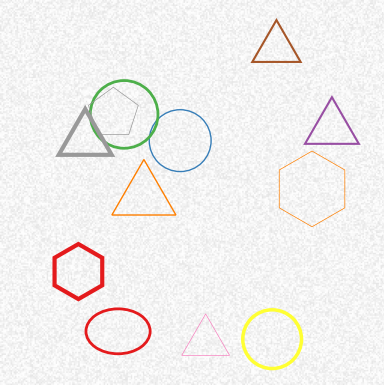[{"shape": "oval", "thickness": 2, "radius": 0.42, "center": [0.307, 0.139]}, {"shape": "hexagon", "thickness": 3, "radius": 0.36, "center": [0.204, 0.295]}, {"shape": "circle", "thickness": 1, "radius": 0.4, "center": [0.468, 0.635]}, {"shape": "circle", "thickness": 2, "radius": 0.44, "center": [0.322, 0.703]}, {"shape": "triangle", "thickness": 1.5, "radius": 0.4, "center": [0.862, 0.667]}, {"shape": "triangle", "thickness": 1, "radius": 0.48, "center": [0.374, 0.49]}, {"shape": "hexagon", "thickness": 0.5, "radius": 0.49, "center": [0.81, 0.509]}, {"shape": "circle", "thickness": 2.5, "radius": 0.38, "center": [0.707, 0.119]}, {"shape": "triangle", "thickness": 1.5, "radius": 0.36, "center": [0.718, 0.875]}, {"shape": "triangle", "thickness": 0.5, "radius": 0.36, "center": [0.534, 0.113]}, {"shape": "triangle", "thickness": 3, "radius": 0.4, "center": [0.221, 0.638]}, {"shape": "pentagon", "thickness": 0.5, "radius": 0.34, "center": [0.294, 0.705]}]